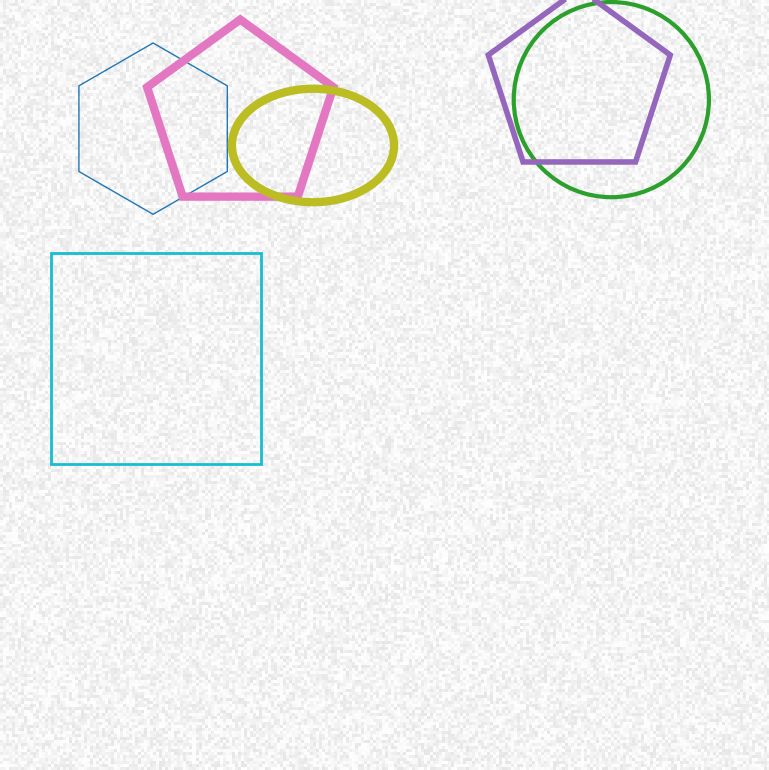[{"shape": "hexagon", "thickness": 0.5, "radius": 0.56, "center": [0.199, 0.833]}, {"shape": "circle", "thickness": 1.5, "radius": 0.63, "center": [0.794, 0.871]}, {"shape": "pentagon", "thickness": 2, "radius": 0.62, "center": [0.752, 0.89]}, {"shape": "pentagon", "thickness": 3, "radius": 0.64, "center": [0.312, 0.847]}, {"shape": "oval", "thickness": 3, "radius": 0.53, "center": [0.406, 0.811]}, {"shape": "square", "thickness": 1, "radius": 0.68, "center": [0.203, 0.535]}]